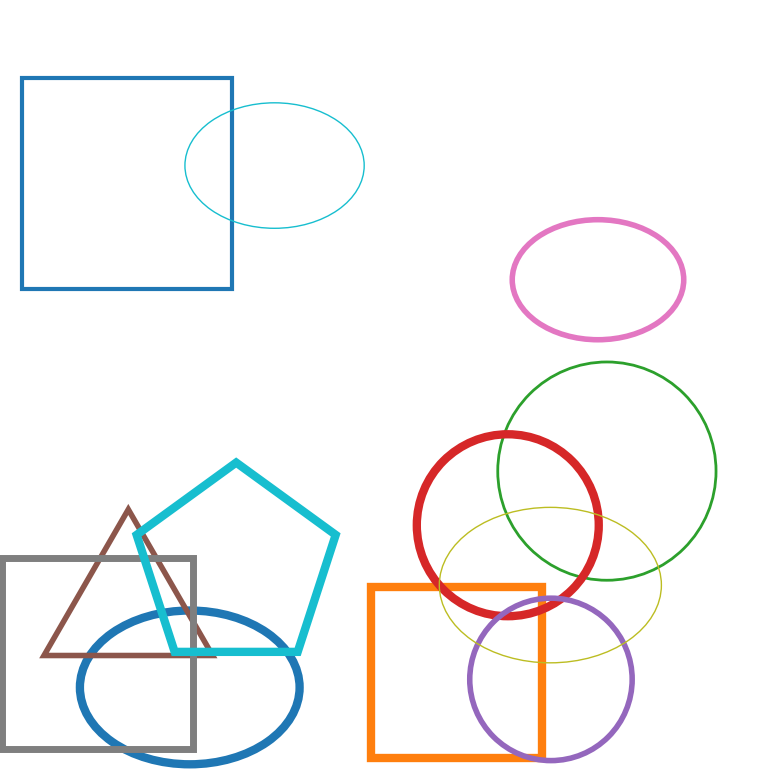[{"shape": "square", "thickness": 1.5, "radius": 0.68, "center": [0.165, 0.761]}, {"shape": "oval", "thickness": 3, "radius": 0.71, "center": [0.246, 0.107]}, {"shape": "square", "thickness": 3, "radius": 0.56, "center": [0.593, 0.127]}, {"shape": "circle", "thickness": 1, "radius": 0.71, "center": [0.788, 0.388]}, {"shape": "circle", "thickness": 3, "radius": 0.59, "center": [0.659, 0.318]}, {"shape": "circle", "thickness": 2, "radius": 0.53, "center": [0.716, 0.118]}, {"shape": "triangle", "thickness": 2, "radius": 0.63, "center": [0.167, 0.212]}, {"shape": "oval", "thickness": 2, "radius": 0.56, "center": [0.777, 0.637]}, {"shape": "square", "thickness": 2.5, "radius": 0.62, "center": [0.126, 0.151]}, {"shape": "oval", "thickness": 0.5, "radius": 0.72, "center": [0.715, 0.24]}, {"shape": "oval", "thickness": 0.5, "radius": 0.58, "center": [0.357, 0.785]}, {"shape": "pentagon", "thickness": 3, "radius": 0.68, "center": [0.307, 0.263]}]